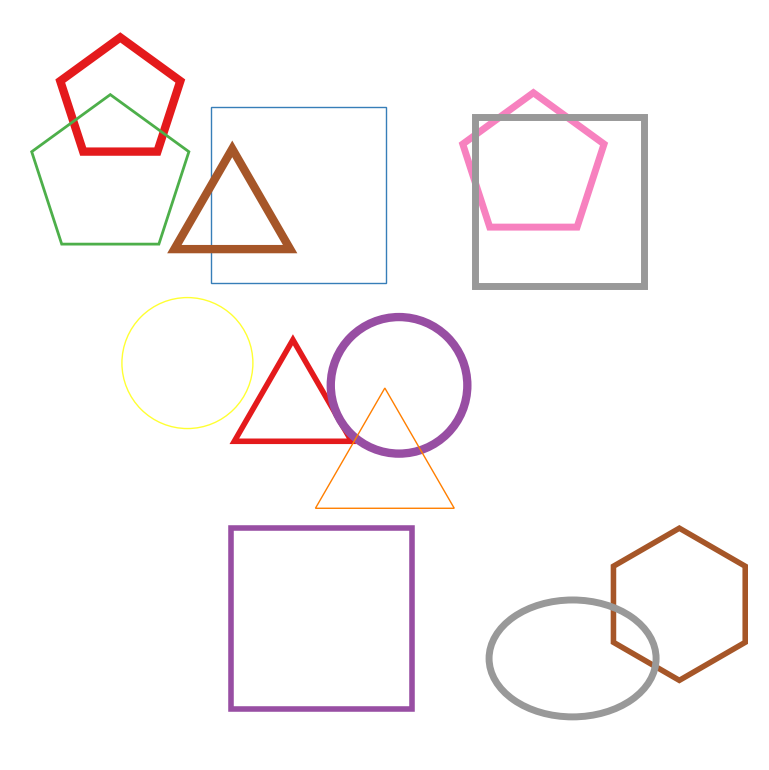[{"shape": "triangle", "thickness": 2, "radius": 0.44, "center": [0.38, 0.471]}, {"shape": "pentagon", "thickness": 3, "radius": 0.41, "center": [0.156, 0.869]}, {"shape": "square", "thickness": 0.5, "radius": 0.57, "center": [0.388, 0.747]}, {"shape": "pentagon", "thickness": 1, "radius": 0.54, "center": [0.143, 0.77]}, {"shape": "circle", "thickness": 3, "radius": 0.44, "center": [0.518, 0.5]}, {"shape": "square", "thickness": 2, "radius": 0.59, "center": [0.417, 0.197]}, {"shape": "triangle", "thickness": 0.5, "radius": 0.52, "center": [0.5, 0.392]}, {"shape": "circle", "thickness": 0.5, "radius": 0.43, "center": [0.243, 0.528]}, {"shape": "hexagon", "thickness": 2, "radius": 0.49, "center": [0.882, 0.215]}, {"shape": "triangle", "thickness": 3, "radius": 0.43, "center": [0.302, 0.72]}, {"shape": "pentagon", "thickness": 2.5, "radius": 0.48, "center": [0.693, 0.783]}, {"shape": "oval", "thickness": 2.5, "radius": 0.54, "center": [0.744, 0.145]}, {"shape": "square", "thickness": 2.5, "radius": 0.55, "center": [0.727, 0.738]}]